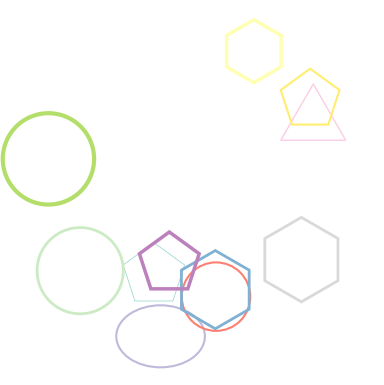[{"shape": "pentagon", "thickness": 0.5, "radius": 0.42, "center": [0.4, 0.286]}, {"shape": "hexagon", "thickness": 2.5, "radius": 0.41, "center": [0.659, 0.867]}, {"shape": "oval", "thickness": 1.5, "radius": 0.58, "center": [0.417, 0.126]}, {"shape": "circle", "thickness": 1.5, "radius": 0.44, "center": [0.561, 0.23]}, {"shape": "hexagon", "thickness": 2, "radius": 0.51, "center": [0.559, 0.248]}, {"shape": "circle", "thickness": 3, "radius": 0.59, "center": [0.126, 0.587]}, {"shape": "triangle", "thickness": 1, "radius": 0.49, "center": [0.814, 0.684]}, {"shape": "hexagon", "thickness": 2, "radius": 0.55, "center": [0.783, 0.326]}, {"shape": "pentagon", "thickness": 2.5, "radius": 0.41, "center": [0.44, 0.316]}, {"shape": "circle", "thickness": 2, "radius": 0.56, "center": [0.208, 0.297]}, {"shape": "pentagon", "thickness": 1.5, "radius": 0.4, "center": [0.806, 0.741]}]